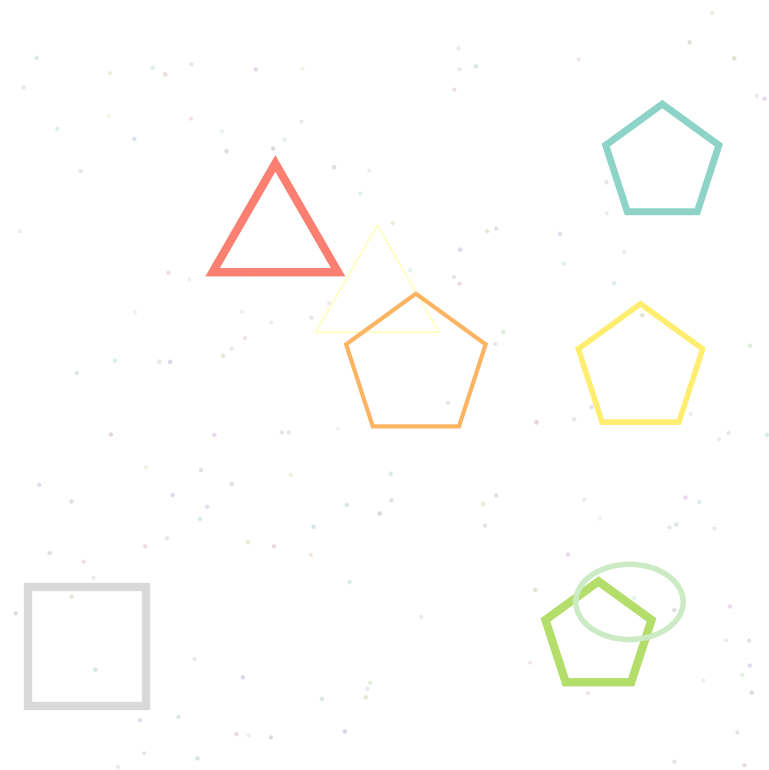[{"shape": "pentagon", "thickness": 2.5, "radius": 0.39, "center": [0.86, 0.788]}, {"shape": "triangle", "thickness": 0.5, "radius": 0.46, "center": [0.49, 0.615]}, {"shape": "triangle", "thickness": 3, "radius": 0.47, "center": [0.358, 0.694]}, {"shape": "pentagon", "thickness": 1.5, "radius": 0.48, "center": [0.54, 0.523]}, {"shape": "pentagon", "thickness": 3, "radius": 0.36, "center": [0.777, 0.173]}, {"shape": "square", "thickness": 3, "radius": 0.38, "center": [0.113, 0.16]}, {"shape": "oval", "thickness": 2, "radius": 0.35, "center": [0.817, 0.218]}, {"shape": "pentagon", "thickness": 2, "radius": 0.42, "center": [0.832, 0.521]}]